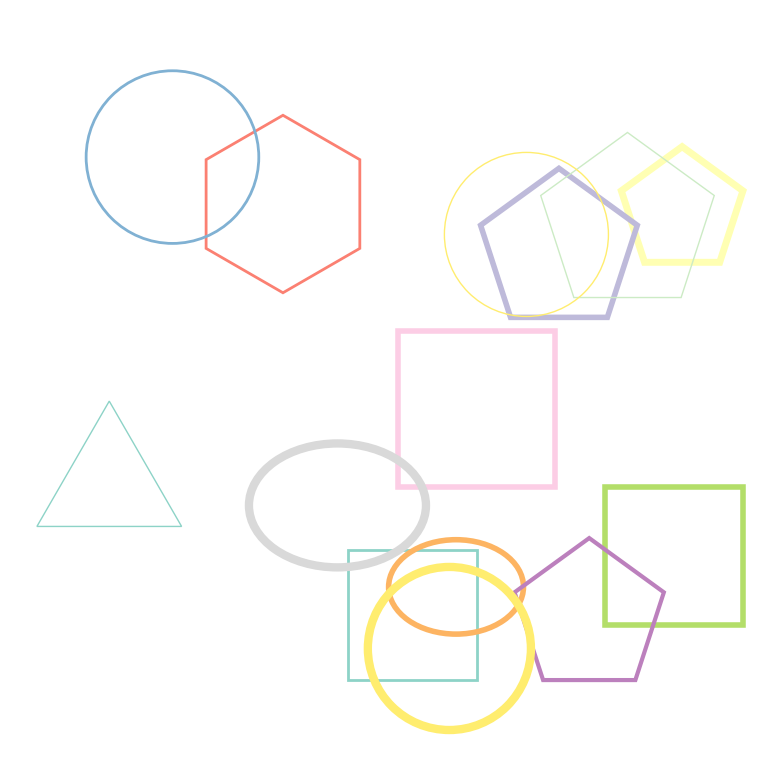[{"shape": "triangle", "thickness": 0.5, "radius": 0.54, "center": [0.142, 0.371]}, {"shape": "square", "thickness": 1, "radius": 0.42, "center": [0.536, 0.202]}, {"shape": "pentagon", "thickness": 2.5, "radius": 0.42, "center": [0.886, 0.727]}, {"shape": "pentagon", "thickness": 2, "radius": 0.53, "center": [0.726, 0.674]}, {"shape": "hexagon", "thickness": 1, "radius": 0.58, "center": [0.367, 0.735]}, {"shape": "circle", "thickness": 1, "radius": 0.56, "center": [0.224, 0.796]}, {"shape": "oval", "thickness": 2, "radius": 0.44, "center": [0.592, 0.238]}, {"shape": "square", "thickness": 2, "radius": 0.45, "center": [0.876, 0.278]}, {"shape": "square", "thickness": 2, "radius": 0.51, "center": [0.619, 0.469]}, {"shape": "oval", "thickness": 3, "radius": 0.57, "center": [0.438, 0.344]}, {"shape": "pentagon", "thickness": 1.5, "radius": 0.51, "center": [0.765, 0.199]}, {"shape": "pentagon", "thickness": 0.5, "radius": 0.59, "center": [0.815, 0.709]}, {"shape": "circle", "thickness": 0.5, "radius": 0.53, "center": [0.684, 0.696]}, {"shape": "circle", "thickness": 3, "radius": 0.53, "center": [0.584, 0.158]}]